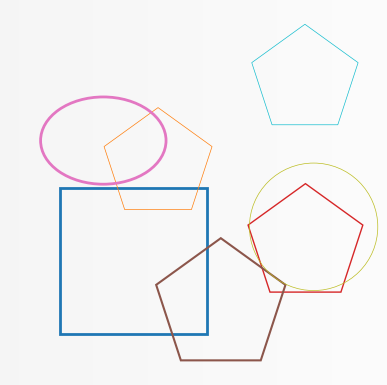[{"shape": "square", "thickness": 2, "radius": 0.95, "center": [0.344, 0.323]}, {"shape": "pentagon", "thickness": 0.5, "radius": 0.73, "center": [0.408, 0.574]}, {"shape": "pentagon", "thickness": 1, "radius": 0.78, "center": [0.788, 0.367]}, {"shape": "pentagon", "thickness": 1.5, "radius": 0.88, "center": [0.57, 0.206]}, {"shape": "oval", "thickness": 2, "radius": 0.81, "center": [0.267, 0.635]}, {"shape": "circle", "thickness": 0.5, "radius": 0.83, "center": [0.809, 0.411]}, {"shape": "pentagon", "thickness": 0.5, "radius": 0.72, "center": [0.787, 0.793]}]